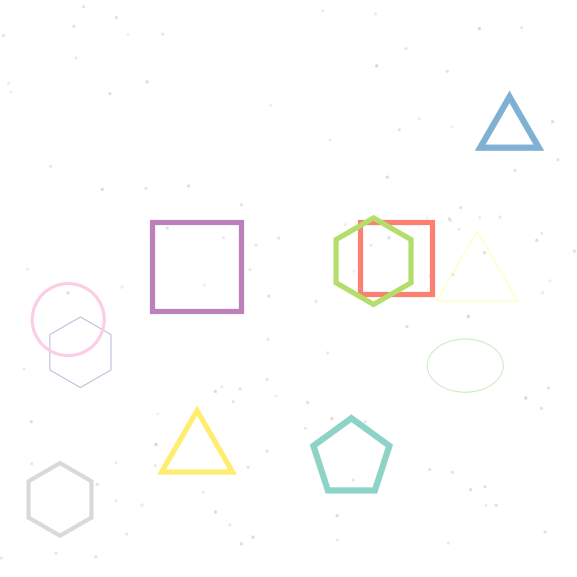[{"shape": "pentagon", "thickness": 3, "radius": 0.35, "center": [0.608, 0.206]}, {"shape": "triangle", "thickness": 0.5, "radius": 0.4, "center": [0.826, 0.519]}, {"shape": "hexagon", "thickness": 0.5, "radius": 0.31, "center": [0.139, 0.389]}, {"shape": "square", "thickness": 2.5, "radius": 0.31, "center": [0.685, 0.553]}, {"shape": "triangle", "thickness": 3, "radius": 0.29, "center": [0.882, 0.773]}, {"shape": "hexagon", "thickness": 2.5, "radius": 0.37, "center": [0.647, 0.547]}, {"shape": "circle", "thickness": 1.5, "radius": 0.31, "center": [0.118, 0.446]}, {"shape": "hexagon", "thickness": 2, "radius": 0.31, "center": [0.104, 0.134]}, {"shape": "square", "thickness": 2.5, "radius": 0.39, "center": [0.34, 0.537]}, {"shape": "oval", "thickness": 0.5, "radius": 0.33, "center": [0.806, 0.366]}, {"shape": "triangle", "thickness": 2.5, "radius": 0.35, "center": [0.341, 0.217]}]